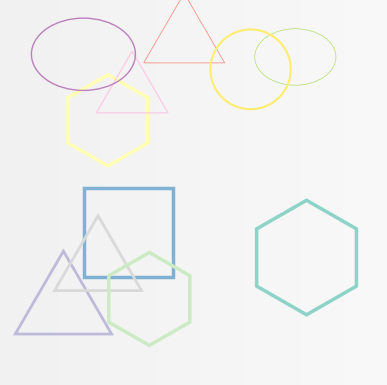[{"shape": "hexagon", "thickness": 2.5, "radius": 0.74, "center": [0.791, 0.331]}, {"shape": "hexagon", "thickness": 2.5, "radius": 0.59, "center": [0.278, 0.687]}, {"shape": "triangle", "thickness": 2, "radius": 0.72, "center": [0.164, 0.204]}, {"shape": "triangle", "thickness": 0.5, "radius": 0.6, "center": [0.475, 0.897]}, {"shape": "square", "thickness": 2.5, "radius": 0.57, "center": [0.331, 0.396]}, {"shape": "oval", "thickness": 0.5, "radius": 0.52, "center": [0.762, 0.852]}, {"shape": "triangle", "thickness": 1, "radius": 0.53, "center": [0.341, 0.76]}, {"shape": "triangle", "thickness": 2, "radius": 0.65, "center": [0.253, 0.31]}, {"shape": "oval", "thickness": 1, "radius": 0.67, "center": [0.215, 0.859]}, {"shape": "hexagon", "thickness": 2.5, "radius": 0.6, "center": [0.385, 0.224]}, {"shape": "circle", "thickness": 1.5, "radius": 0.52, "center": [0.647, 0.82]}]